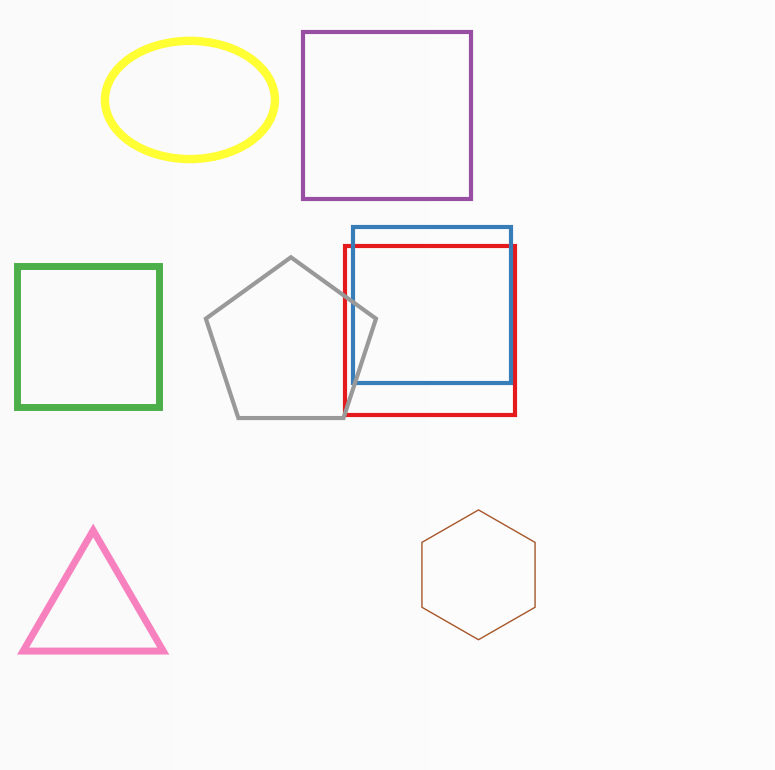[{"shape": "square", "thickness": 1.5, "radius": 0.55, "center": [0.555, 0.571]}, {"shape": "square", "thickness": 1.5, "radius": 0.51, "center": [0.557, 0.604]}, {"shape": "square", "thickness": 2.5, "radius": 0.46, "center": [0.114, 0.563]}, {"shape": "square", "thickness": 1.5, "radius": 0.54, "center": [0.5, 0.85]}, {"shape": "oval", "thickness": 3, "radius": 0.55, "center": [0.245, 0.87]}, {"shape": "hexagon", "thickness": 0.5, "radius": 0.42, "center": [0.617, 0.253]}, {"shape": "triangle", "thickness": 2.5, "radius": 0.52, "center": [0.12, 0.207]}, {"shape": "pentagon", "thickness": 1.5, "radius": 0.58, "center": [0.375, 0.55]}]